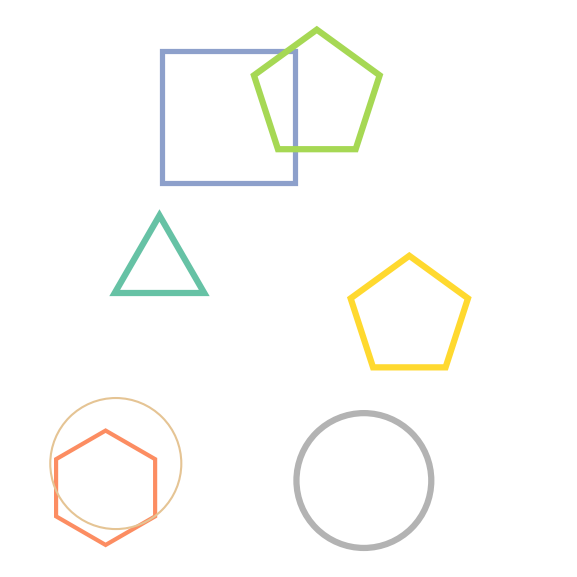[{"shape": "triangle", "thickness": 3, "radius": 0.45, "center": [0.276, 0.537]}, {"shape": "hexagon", "thickness": 2, "radius": 0.5, "center": [0.183, 0.155]}, {"shape": "square", "thickness": 2.5, "radius": 0.57, "center": [0.395, 0.796]}, {"shape": "pentagon", "thickness": 3, "radius": 0.57, "center": [0.549, 0.833]}, {"shape": "pentagon", "thickness": 3, "radius": 0.53, "center": [0.709, 0.449]}, {"shape": "circle", "thickness": 1, "radius": 0.57, "center": [0.201, 0.196]}, {"shape": "circle", "thickness": 3, "radius": 0.58, "center": [0.63, 0.167]}]